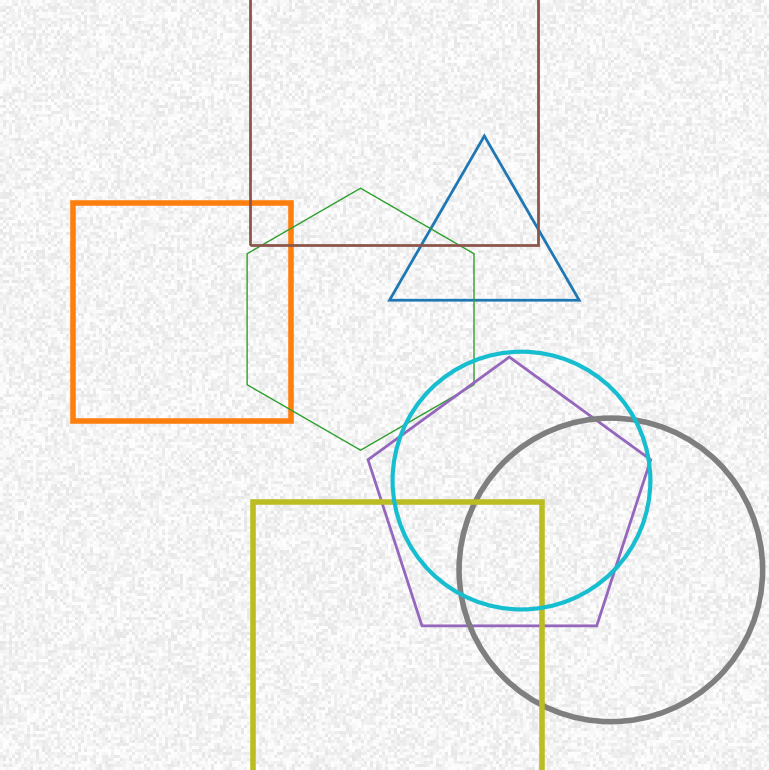[{"shape": "triangle", "thickness": 1, "radius": 0.71, "center": [0.629, 0.681]}, {"shape": "square", "thickness": 2, "radius": 0.71, "center": [0.236, 0.595]}, {"shape": "hexagon", "thickness": 0.5, "radius": 0.85, "center": [0.468, 0.585]}, {"shape": "pentagon", "thickness": 1, "radius": 0.96, "center": [0.662, 0.343]}, {"shape": "square", "thickness": 1, "radius": 0.93, "center": [0.512, 0.868]}, {"shape": "circle", "thickness": 2, "radius": 0.99, "center": [0.793, 0.26]}, {"shape": "square", "thickness": 2, "radius": 0.94, "center": [0.516, 0.16]}, {"shape": "circle", "thickness": 1.5, "radius": 0.84, "center": [0.677, 0.376]}]